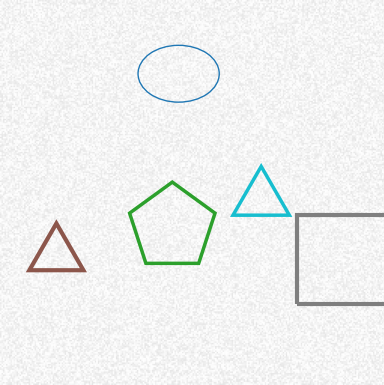[{"shape": "oval", "thickness": 1, "radius": 0.53, "center": [0.464, 0.809]}, {"shape": "pentagon", "thickness": 2.5, "radius": 0.58, "center": [0.448, 0.41]}, {"shape": "triangle", "thickness": 3, "radius": 0.41, "center": [0.146, 0.339]}, {"shape": "square", "thickness": 3, "radius": 0.58, "center": [0.886, 0.326]}, {"shape": "triangle", "thickness": 2.5, "radius": 0.42, "center": [0.678, 0.483]}]